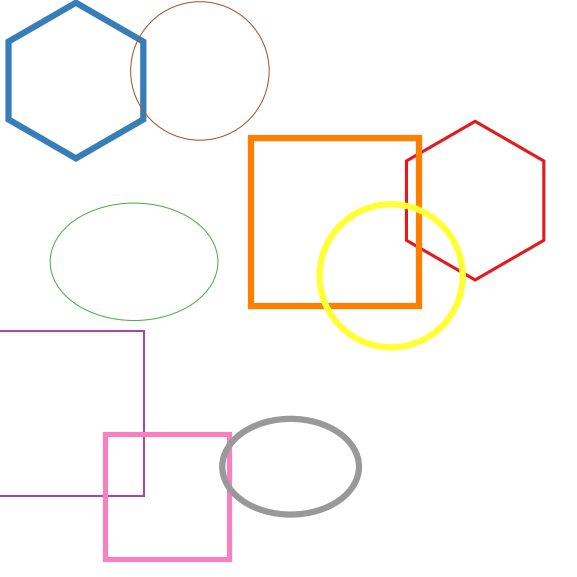[{"shape": "hexagon", "thickness": 1.5, "radius": 0.69, "center": [0.823, 0.652]}, {"shape": "hexagon", "thickness": 3, "radius": 0.67, "center": [0.131, 0.86]}, {"shape": "oval", "thickness": 0.5, "radius": 0.73, "center": [0.232, 0.546]}, {"shape": "square", "thickness": 1, "radius": 0.72, "center": [0.107, 0.284]}, {"shape": "square", "thickness": 3, "radius": 0.73, "center": [0.58, 0.615]}, {"shape": "circle", "thickness": 3, "radius": 0.62, "center": [0.677, 0.522]}, {"shape": "circle", "thickness": 0.5, "radius": 0.6, "center": [0.346, 0.876]}, {"shape": "square", "thickness": 2.5, "radius": 0.54, "center": [0.289, 0.14]}, {"shape": "oval", "thickness": 3, "radius": 0.59, "center": [0.503, 0.191]}]